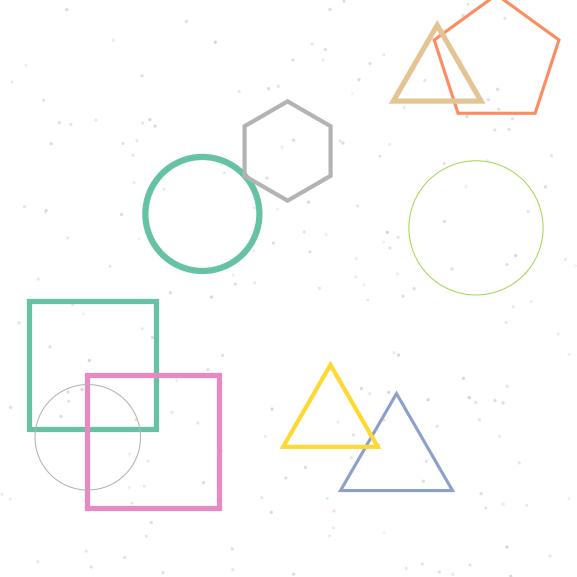[{"shape": "square", "thickness": 2.5, "radius": 0.55, "center": [0.16, 0.367]}, {"shape": "circle", "thickness": 3, "radius": 0.49, "center": [0.35, 0.629]}, {"shape": "pentagon", "thickness": 1.5, "radius": 0.57, "center": [0.86, 0.895]}, {"shape": "triangle", "thickness": 1.5, "radius": 0.56, "center": [0.687, 0.206]}, {"shape": "square", "thickness": 2.5, "radius": 0.57, "center": [0.264, 0.235]}, {"shape": "circle", "thickness": 0.5, "radius": 0.58, "center": [0.824, 0.605]}, {"shape": "triangle", "thickness": 2, "radius": 0.47, "center": [0.572, 0.273]}, {"shape": "triangle", "thickness": 2.5, "radius": 0.44, "center": [0.757, 0.868]}, {"shape": "circle", "thickness": 0.5, "radius": 0.46, "center": [0.152, 0.242]}, {"shape": "hexagon", "thickness": 2, "radius": 0.43, "center": [0.498, 0.738]}]